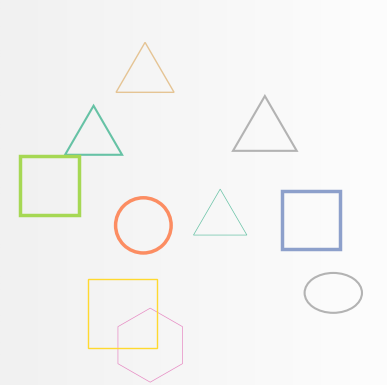[{"shape": "triangle", "thickness": 0.5, "radius": 0.4, "center": [0.568, 0.429]}, {"shape": "triangle", "thickness": 1.5, "radius": 0.42, "center": [0.241, 0.64]}, {"shape": "circle", "thickness": 2.5, "radius": 0.36, "center": [0.37, 0.415]}, {"shape": "square", "thickness": 2.5, "radius": 0.38, "center": [0.802, 0.429]}, {"shape": "hexagon", "thickness": 0.5, "radius": 0.48, "center": [0.388, 0.103]}, {"shape": "square", "thickness": 2.5, "radius": 0.38, "center": [0.128, 0.518]}, {"shape": "square", "thickness": 1, "radius": 0.44, "center": [0.316, 0.186]}, {"shape": "triangle", "thickness": 1, "radius": 0.43, "center": [0.374, 0.803]}, {"shape": "oval", "thickness": 1.5, "radius": 0.37, "center": [0.86, 0.239]}, {"shape": "triangle", "thickness": 1.5, "radius": 0.47, "center": [0.684, 0.656]}]